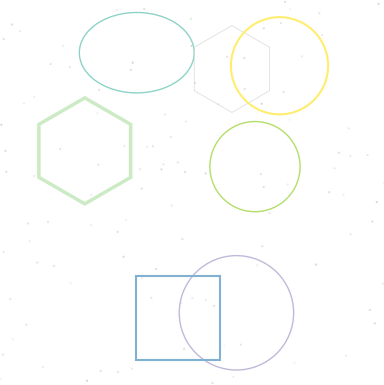[{"shape": "oval", "thickness": 1, "radius": 0.75, "center": [0.355, 0.863]}, {"shape": "circle", "thickness": 1, "radius": 0.74, "center": [0.614, 0.187]}, {"shape": "square", "thickness": 1.5, "radius": 0.54, "center": [0.463, 0.173]}, {"shape": "circle", "thickness": 1, "radius": 0.59, "center": [0.662, 0.567]}, {"shape": "hexagon", "thickness": 0.5, "radius": 0.56, "center": [0.602, 0.821]}, {"shape": "hexagon", "thickness": 2.5, "radius": 0.69, "center": [0.22, 0.608]}, {"shape": "circle", "thickness": 1.5, "radius": 0.63, "center": [0.726, 0.829]}]